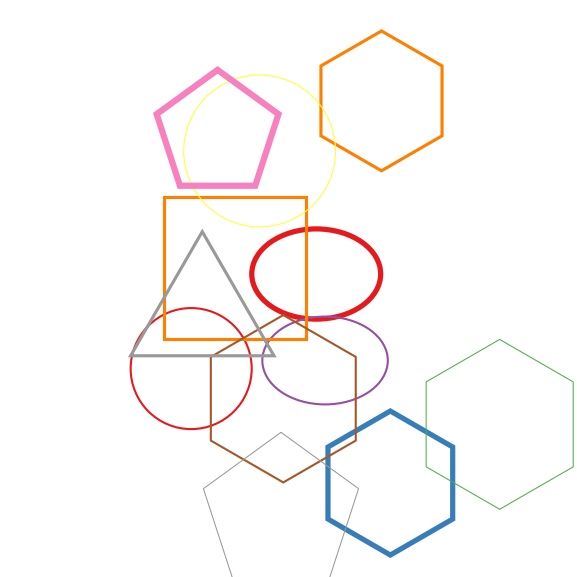[{"shape": "oval", "thickness": 2.5, "radius": 0.56, "center": [0.548, 0.525]}, {"shape": "circle", "thickness": 1, "radius": 0.52, "center": [0.331, 0.361]}, {"shape": "hexagon", "thickness": 2.5, "radius": 0.62, "center": [0.676, 0.163]}, {"shape": "hexagon", "thickness": 0.5, "radius": 0.74, "center": [0.865, 0.264]}, {"shape": "oval", "thickness": 1, "radius": 0.54, "center": [0.563, 0.375]}, {"shape": "square", "thickness": 1.5, "radius": 0.61, "center": [0.407, 0.535]}, {"shape": "hexagon", "thickness": 1.5, "radius": 0.61, "center": [0.661, 0.824]}, {"shape": "circle", "thickness": 0.5, "radius": 0.66, "center": [0.45, 0.738]}, {"shape": "hexagon", "thickness": 1, "radius": 0.72, "center": [0.491, 0.309]}, {"shape": "pentagon", "thickness": 3, "radius": 0.55, "center": [0.377, 0.767]}, {"shape": "pentagon", "thickness": 0.5, "radius": 0.71, "center": [0.487, 0.109]}, {"shape": "triangle", "thickness": 1.5, "radius": 0.72, "center": [0.35, 0.455]}]